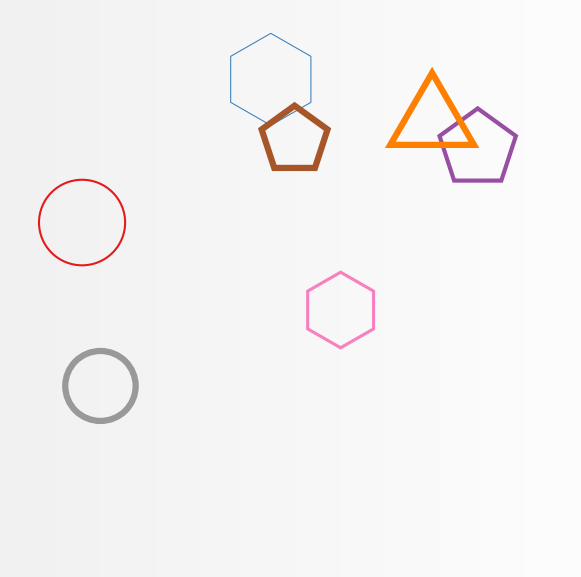[{"shape": "circle", "thickness": 1, "radius": 0.37, "center": [0.141, 0.614]}, {"shape": "hexagon", "thickness": 0.5, "radius": 0.4, "center": [0.466, 0.862]}, {"shape": "pentagon", "thickness": 2, "radius": 0.35, "center": [0.822, 0.742]}, {"shape": "triangle", "thickness": 3, "radius": 0.42, "center": [0.743, 0.79]}, {"shape": "pentagon", "thickness": 3, "radius": 0.3, "center": [0.507, 0.757]}, {"shape": "hexagon", "thickness": 1.5, "radius": 0.33, "center": [0.586, 0.462]}, {"shape": "circle", "thickness": 3, "radius": 0.3, "center": [0.173, 0.331]}]